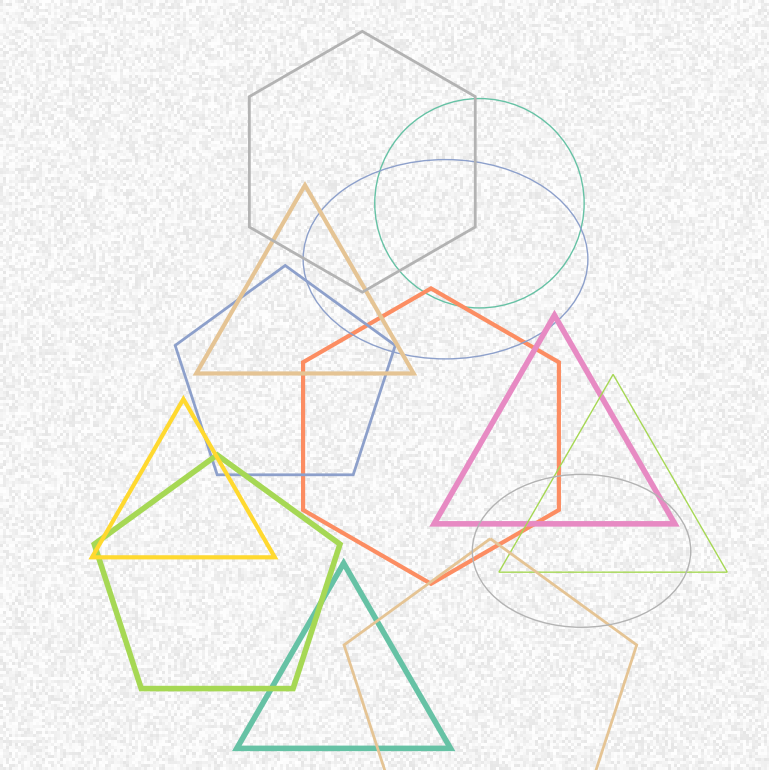[{"shape": "circle", "thickness": 0.5, "radius": 0.68, "center": [0.623, 0.736]}, {"shape": "triangle", "thickness": 2, "radius": 0.8, "center": [0.446, 0.108]}, {"shape": "hexagon", "thickness": 1.5, "radius": 0.96, "center": [0.56, 0.434]}, {"shape": "oval", "thickness": 0.5, "radius": 0.92, "center": [0.579, 0.663]}, {"shape": "pentagon", "thickness": 1, "radius": 0.75, "center": [0.37, 0.505]}, {"shape": "triangle", "thickness": 2, "radius": 0.9, "center": [0.72, 0.41]}, {"shape": "triangle", "thickness": 0.5, "radius": 0.86, "center": [0.796, 0.343]}, {"shape": "pentagon", "thickness": 2, "radius": 0.84, "center": [0.282, 0.241]}, {"shape": "triangle", "thickness": 1.5, "radius": 0.69, "center": [0.238, 0.345]}, {"shape": "pentagon", "thickness": 1, "radius": 1.0, "center": [0.637, 0.101]}, {"shape": "triangle", "thickness": 1.5, "radius": 0.81, "center": [0.396, 0.596]}, {"shape": "oval", "thickness": 0.5, "radius": 0.71, "center": [0.755, 0.285]}, {"shape": "hexagon", "thickness": 1, "radius": 0.85, "center": [0.471, 0.79]}]